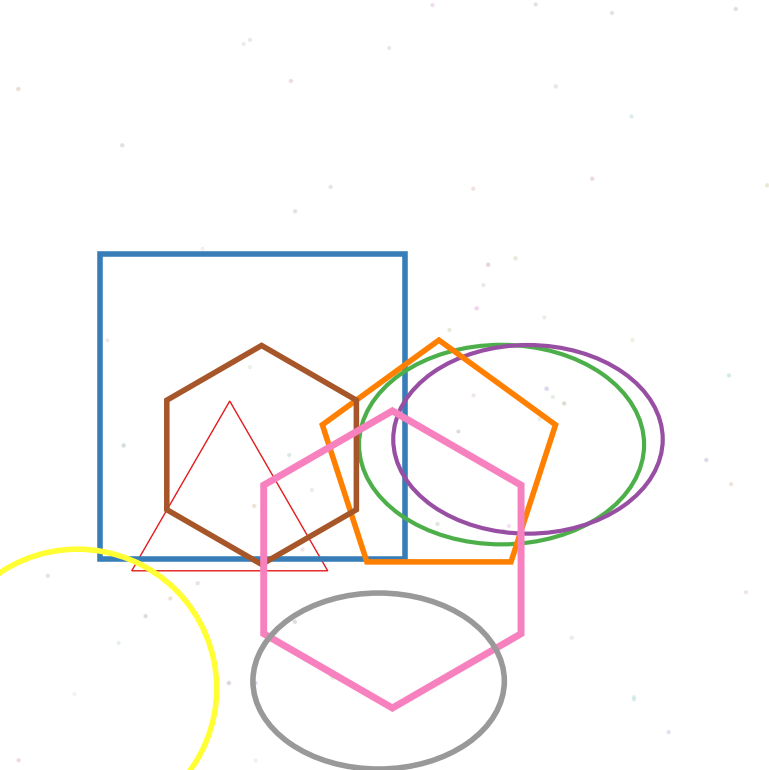[{"shape": "triangle", "thickness": 0.5, "radius": 0.73, "center": [0.298, 0.332]}, {"shape": "square", "thickness": 2, "radius": 0.99, "center": [0.328, 0.472]}, {"shape": "oval", "thickness": 1.5, "radius": 0.93, "center": [0.651, 0.423]}, {"shape": "oval", "thickness": 1.5, "radius": 0.87, "center": [0.686, 0.429]}, {"shape": "pentagon", "thickness": 2, "radius": 0.8, "center": [0.57, 0.399]}, {"shape": "circle", "thickness": 2, "radius": 0.9, "center": [0.101, 0.106]}, {"shape": "hexagon", "thickness": 2, "radius": 0.71, "center": [0.34, 0.409]}, {"shape": "hexagon", "thickness": 2.5, "radius": 0.96, "center": [0.51, 0.273]}, {"shape": "oval", "thickness": 2, "radius": 0.82, "center": [0.492, 0.116]}]